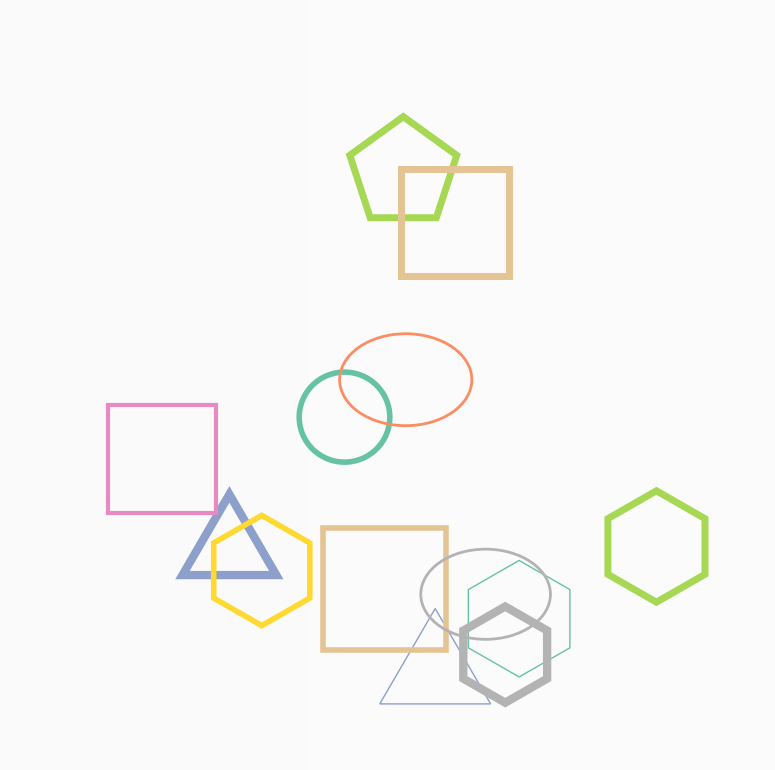[{"shape": "circle", "thickness": 2, "radius": 0.29, "center": [0.445, 0.458]}, {"shape": "hexagon", "thickness": 0.5, "radius": 0.38, "center": [0.67, 0.196]}, {"shape": "oval", "thickness": 1, "radius": 0.43, "center": [0.524, 0.507]}, {"shape": "triangle", "thickness": 0.5, "radius": 0.41, "center": [0.562, 0.127]}, {"shape": "triangle", "thickness": 3, "radius": 0.35, "center": [0.296, 0.288]}, {"shape": "square", "thickness": 1.5, "radius": 0.35, "center": [0.209, 0.404]}, {"shape": "pentagon", "thickness": 2.5, "radius": 0.36, "center": [0.52, 0.776]}, {"shape": "hexagon", "thickness": 2.5, "radius": 0.36, "center": [0.847, 0.29]}, {"shape": "hexagon", "thickness": 2, "radius": 0.36, "center": [0.338, 0.259]}, {"shape": "square", "thickness": 2, "radius": 0.4, "center": [0.496, 0.235]}, {"shape": "square", "thickness": 2.5, "radius": 0.35, "center": [0.588, 0.711]}, {"shape": "hexagon", "thickness": 3, "radius": 0.31, "center": [0.652, 0.15]}, {"shape": "oval", "thickness": 1, "radius": 0.42, "center": [0.627, 0.228]}]